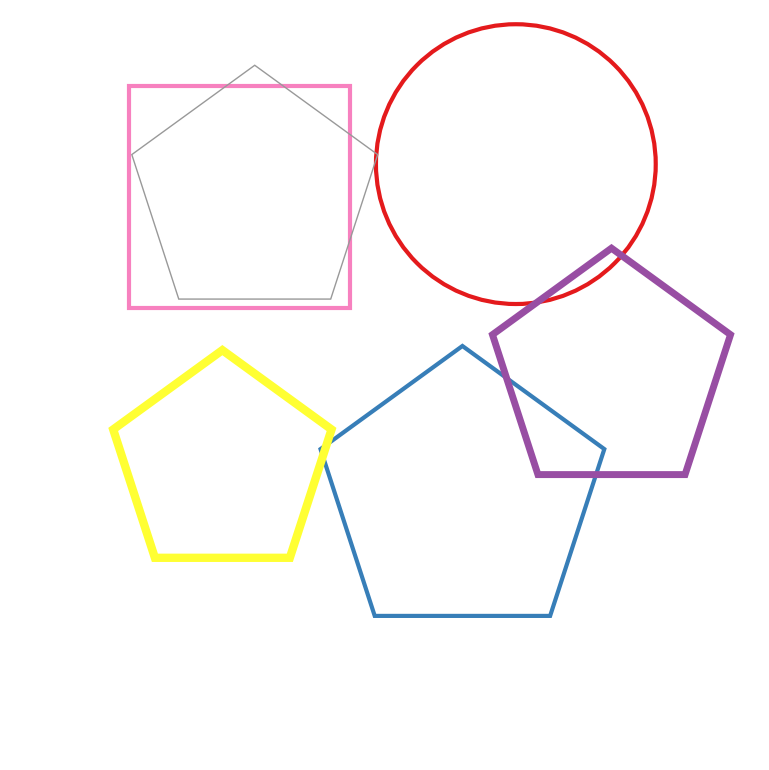[{"shape": "circle", "thickness": 1.5, "radius": 0.91, "center": [0.67, 0.787]}, {"shape": "pentagon", "thickness": 1.5, "radius": 0.97, "center": [0.601, 0.357]}, {"shape": "pentagon", "thickness": 2.5, "radius": 0.81, "center": [0.794, 0.515]}, {"shape": "pentagon", "thickness": 3, "radius": 0.75, "center": [0.289, 0.396]}, {"shape": "square", "thickness": 1.5, "radius": 0.72, "center": [0.311, 0.744]}, {"shape": "pentagon", "thickness": 0.5, "radius": 0.84, "center": [0.331, 0.747]}]